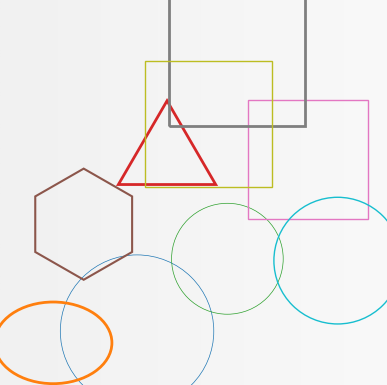[{"shape": "circle", "thickness": 0.5, "radius": 0.99, "center": [0.354, 0.14]}, {"shape": "oval", "thickness": 2, "radius": 0.76, "center": [0.137, 0.11]}, {"shape": "circle", "thickness": 0.5, "radius": 0.72, "center": [0.587, 0.328]}, {"shape": "triangle", "thickness": 2, "radius": 0.73, "center": [0.431, 0.593]}, {"shape": "hexagon", "thickness": 1.5, "radius": 0.72, "center": [0.216, 0.418]}, {"shape": "square", "thickness": 1, "radius": 0.78, "center": [0.794, 0.586]}, {"shape": "square", "thickness": 2, "radius": 0.87, "center": [0.611, 0.848]}, {"shape": "square", "thickness": 1, "radius": 0.82, "center": [0.539, 0.679]}, {"shape": "circle", "thickness": 1, "radius": 0.82, "center": [0.871, 0.323]}]